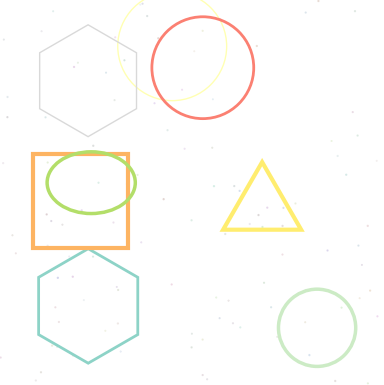[{"shape": "hexagon", "thickness": 2, "radius": 0.74, "center": [0.229, 0.205]}, {"shape": "circle", "thickness": 1, "radius": 0.71, "center": [0.447, 0.88]}, {"shape": "circle", "thickness": 2, "radius": 0.66, "center": [0.527, 0.824]}, {"shape": "square", "thickness": 3, "radius": 0.62, "center": [0.209, 0.478]}, {"shape": "oval", "thickness": 2.5, "radius": 0.57, "center": [0.237, 0.526]}, {"shape": "hexagon", "thickness": 1, "radius": 0.73, "center": [0.229, 0.79]}, {"shape": "circle", "thickness": 2.5, "radius": 0.5, "center": [0.824, 0.149]}, {"shape": "triangle", "thickness": 3, "radius": 0.59, "center": [0.681, 0.462]}]